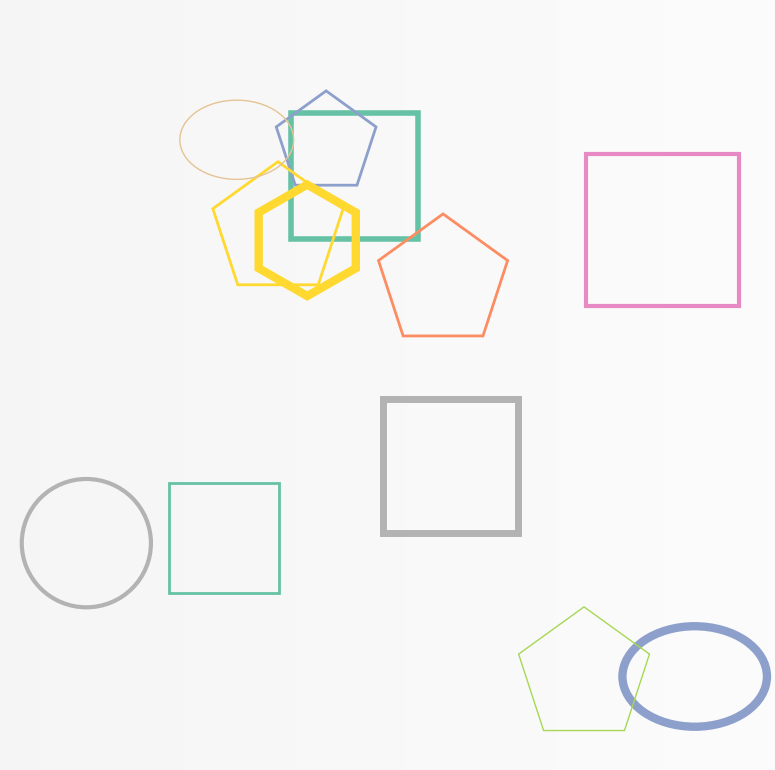[{"shape": "square", "thickness": 1, "radius": 0.36, "center": [0.289, 0.301]}, {"shape": "square", "thickness": 2, "radius": 0.41, "center": [0.457, 0.772]}, {"shape": "pentagon", "thickness": 1, "radius": 0.44, "center": [0.572, 0.635]}, {"shape": "oval", "thickness": 3, "radius": 0.47, "center": [0.896, 0.121]}, {"shape": "pentagon", "thickness": 1, "radius": 0.34, "center": [0.421, 0.814]}, {"shape": "square", "thickness": 1.5, "radius": 0.49, "center": [0.855, 0.702]}, {"shape": "pentagon", "thickness": 0.5, "radius": 0.44, "center": [0.754, 0.123]}, {"shape": "hexagon", "thickness": 3, "radius": 0.36, "center": [0.396, 0.688]}, {"shape": "pentagon", "thickness": 1, "radius": 0.44, "center": [0.359, 0.702]}, {"shape": "oval", "thickness": 0.5, "radius": 0.37, "center": [0.305, 0.818]}, {"shape": "circle", "thickness": 1.5, "radius": 0.42, "center": [0.111, 0.295]}, {"shape": "square", "thickness": 2.5, "radius": 0.44, "center": [0.581, 0.395]}]